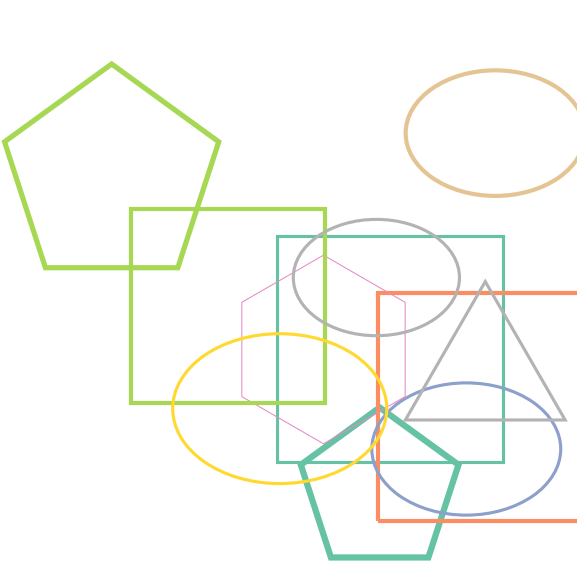[{"shape": "square", "thickness": 1.5, "radius": 0.98, "center": [0.676, 0.394]}, {"shape": "pentagon", "thickness": 3, "radius": 0.72, "center": [0.657, 0.15]}, {"shape": "square", "thickness": 2, "radius": 0.98, "center": [0.851, 0.294]}, {"shape": "oval", "thickness": 1.5, "radius": 0.82, "center": [0.807, 0.222]}, {"shape": "hexagon", "thickness": 0.5, "radius": 0.82, "center": [0.56, 0.394]}, {"shape": "square", "thickness": 2, "radius": 0.84, "center": [0.395, 0.469]}, {"shape": "pentagon", "thickness": 2.5, "radius": 0.97, "center": [0.193, 0.693]}, {"shape": "oval", "thickness": 1.5, "radius": 0.93, "center": [0.484, 0.292]}, {"shape": "oval", "thickness": 2, "radius": 0.78, "center": [0.858, 0.769]}, {"shape": "triangle", "thickness": 1.5, "radius": 0.8, "center": [0.84, 0.352]}, {"shape": "oval", "thickness": 1.5, "radius": 0.72, "center": [0.652, 0.519]}]